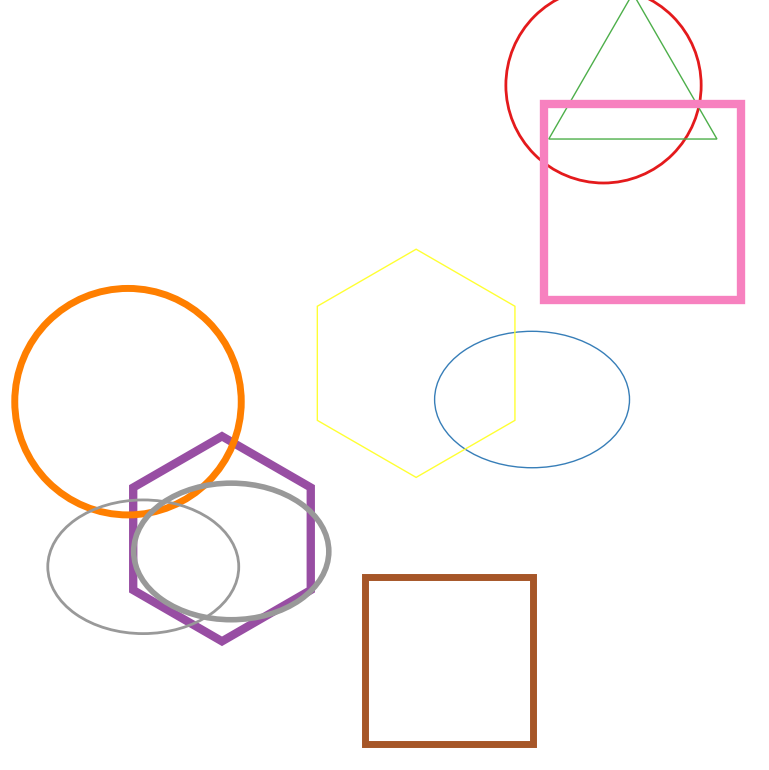[{"shape": "circle", "thickness": 1, "radius": 0.63, "center": [0.784, 0.889]}, {"shape": "oval", "thickness": 0.5, "radius": 0.63, "center": [0.691, 0.481]}, {"shape": "triangle", "thickness": 0.5, "radius": 0.63, "center": [0.822, 0.883]}, {"shape": "hexagon", "thickness": 3, "radius": 0.67, "center": [0.288, 0.3]}, {"shape": "circle", "thickness": 2.5, "radius": 0.74, "center": [0.166, 0.478]}, {"shape": "hexagon", "thickness": 0.5, "radius": 0.74, "center": [0.54, 0.528]}, {"shape": "square", "thickness": 2.5, "radius": 0.54, "center": [0.583, 0.142]}, {"shape": "square", "thickness": 3, "radius": 0.64, "center": [0.834, 0.738]}, {"shape": "oval", "thickness": 1, "radius": 0.62, "center": [0.186, 0.264]}, {"shape": "oval", "thickness": 2, "radius": 0.63, "center": [0.3, 0.284]}]